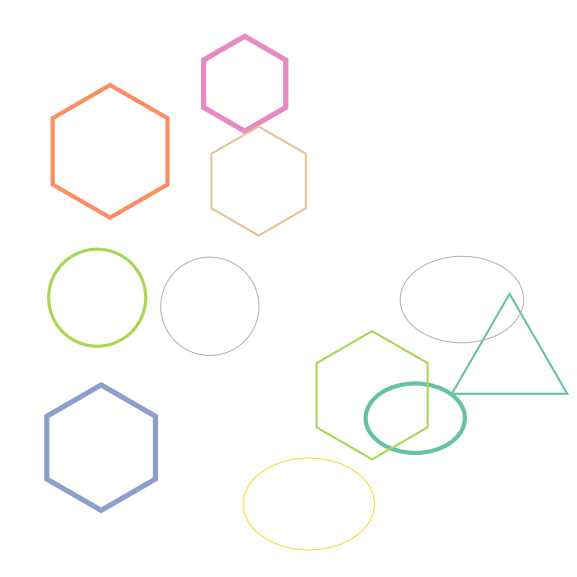[{"shape": "oval", "thickness": 2, "radius": 0.43, "center": [0.719, 0.275]}, {"shape": "triangle", "thickness": 1, "radius": 0.58, "center": [0.882, 0.375]}, {"shape": "hexagon", "thickness": 2, "radius": 0.57, "center": [0.191, 0.737]}, {"shape": "hexagon", "thickness": 2.5, "radius": 0.54, "center": [0.175, 0.224]}, {"shape": "hexagon", "thickness": 2.5, "radius": 0.41, "center": [0.424, 0.854]}, {"shape": "hexagon", "thickness": 1, "radius": 0.56, "center": [0.644, 0.315]}, {"shape": "circle", "thickness": 1.5, "radius": 0.42, "center": [0.168, 0.484]}, {"shape": "oval", "thickness": 0.5, "radius": 0.57, "center": [0.535, 0.126]}, {"shape": "hexagon", "thickness": 1, "radius": 0.47, "center": [0.448, 0.686]}, {"shape": "circle", "thickness": 0.5, "radius": 0.43, "center": [0.363, 0.469]}, {"shape": "oval", "thickness": 0.5, "radius": 0.53, "center": [0.8, 0.48]}]